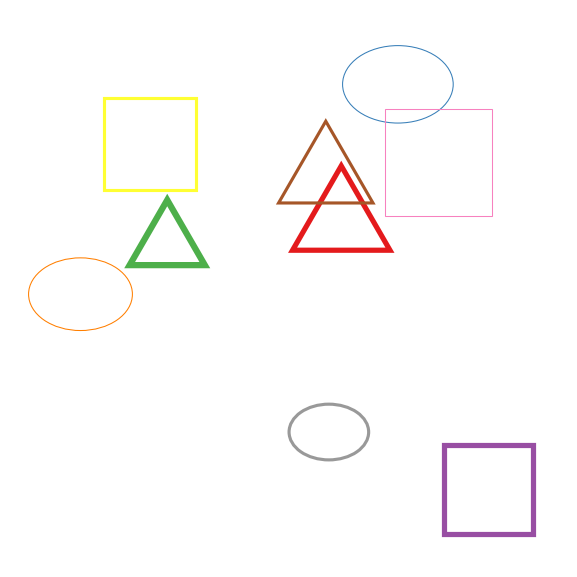[{"shape": "triangle", "thickness": 2.5, "radius": 0.49, "center": [0.591, 0.615]}, {"shape": "oval", "thickness": 0.5, "radius": 0.48, "center": [0.689, 0.853]}, {"shape": "triangle", "thickness": 3, "radius": 0.38, "center": [0.29, 0.578]}, {"shape": "square", "thickness": 2.5, "radius": 0.38, "center": [0.845, 0.151]}, {"shape": "oval", "thickness": 0.5, "radius": 0.45, "center": [0.139, 0.49]}, {"shape": "square", "thickness": 1.5, "radius": 0.4, "center": [0.259, 0.749]}, {"shape": "triangle", "thickness": 1.5, "radius": 0.47, "center": [0.564, 0.695]}, {"shape": "square", "thickness": 0.5, "radius": 0.46, "center": [0.76, 0.718]}, {"shape": "oval", "thickness": 1.5, "radius": 0.34, "center": [0.569, 0.251]}]